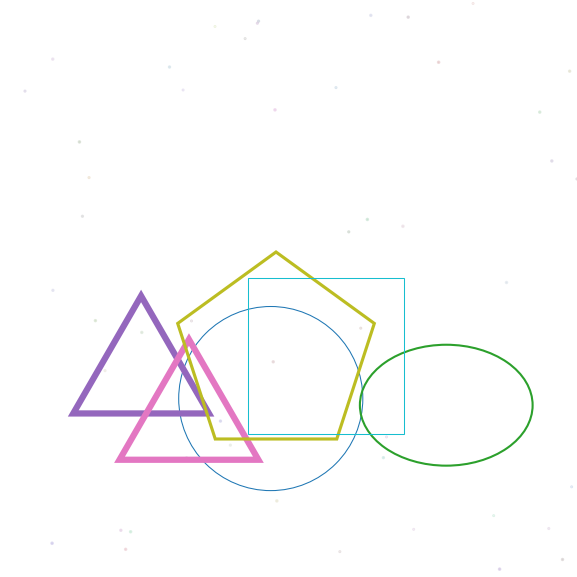[{"shape": "circle", "thickness": 0.5, "radius": 0.8, "center": [0.469, 0.309]}, {"shape": "oval", "thickness": 1, "radius": 0.75, "center": [0.773, 0.297]}, {"shape": "triangle", "thickness": 3, "radius": 0.68, "center": [0.244, 0.351]}, {"shape": "triangle", "thickness": 3, "radius": 0.69, "center": [0.327, 0.272]}, {"shape": "pentagon", "thickness": 1.5, "radius": 0.89, "center": [0.478, 0.384]}, {"shape": "square", "thickness": 0.5, "radius": 0.68, "center": [0.564, 0.383]}]